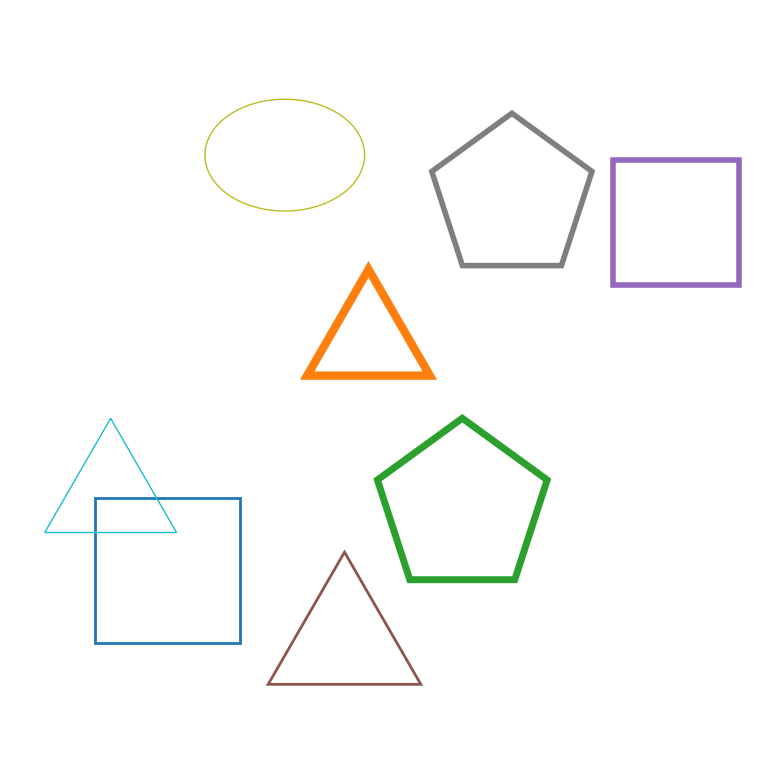[{"shape": "square", "thickness": 1, "radius": 0.47, "center": [0.218, 0.26]}, {"shape": "triangle", "thickness": 3, "radius": 0.46, "center": [0.479, 0.558]}, {"shape": "pentagon", "thickness": 2.5, "radius": 0.58, "center": [0.6, 0.341]}, {"shape": "square", "thickness": 2, "radius": 0.41, "center": [0.878, 0.711]}, {"shape": "triangle", "thickness": 1, "radius": 0.57, "center": [0.447, 0.168]}, {"shape": "pentagon", "thickness": 2, "radius": 0.55, "center": [0.665, 0.744]}, {"shape": "oval", "thickness": 0.5, "radius": 0.52, "center": [0.37, 0.799]}, {"shape": "triangle", "thickness": 0.5, "radius": 0.49, "center": [0.144, 0.358]}]